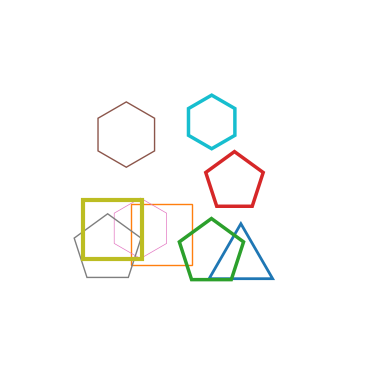[{"shape": "triangle", "thickness": 2, "radius": 0.48, "center": [0.626, 0.324]}, {"shape": "square", "thickness": 1, "radius": 0.39, "center": [0.42, 0.39]}, {"shape": "pentagon", "thickness": 2.5, "radius": 0.44, "center": [0.549, 0.345]}, {"shape": "pentagon", "thickness": 2.5, "radius": 0.39, "center": [0.609, 0.528]}, {"shape": "hexagon", "thickness": 1, "radius": 0.42, "center": [0.328, 0.65]}, {"shape": "hexagon", "thickness": 0.5, "radius": 0.39, "center": [0.365, 0.407]}, {"shape": "pentagon", "thickness": 1, "radius": 0.46, "center": [0.28, 0.353]}, {"shape": "square", "thickness": 3, "radius": 0.38, "center": [0.292, 0.405]}, {"shape": "hexagon", "thickness": 2.5, "radius": 0.35, "center": [0.55, 0.683]}]